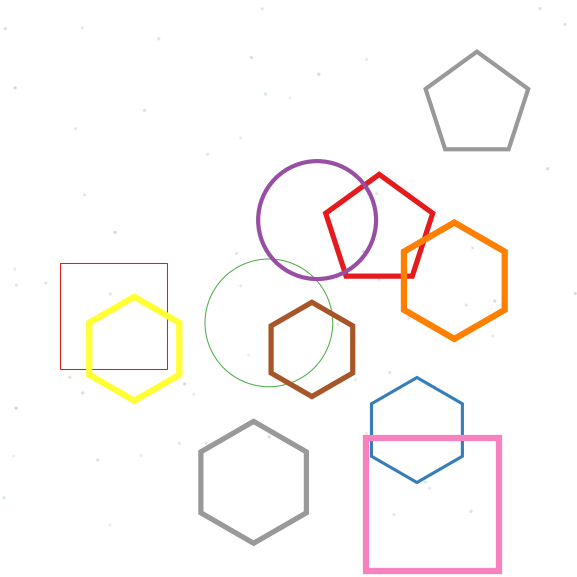[{"shape": "pentagon", "thickness": 2.5, "radius": 0.49, "center": [0.657, 0.6]}, {"shape": "square", "thickness": 0.5, "radius": 0.46, "center": [0.197, 0.452]}, {"shape": "hexagon", "thickness": 1.5, "radius": 0.45, "center": [0.722, 0.255]}, {"shape": "circle", "thickness": 0.5, "radius": 0.55, "center": [0.466, 0.44]}, {"shape": "circle", "thickness": 2, "radius": 0.51, "center": [0.549, 0.618]}, {"shape": "hexagon", "thickness": 3, "radius": 0.5, "center": [0.787, 0.513]}, {"shape": "hexagon", "thickness": 3, "radius": 0.45, "center": [0.233, 0.395]}, {"shape": "hexagon", "thickness": 2.5, "radius": 0.41, "center": [0.54, 0.394]}, {"shape": "square", "thickness": 3, "radius": 0.58, "center": [0.749, 0.126]}, {"shape": "hexagon", "thickness": 2.5, "radius": 0.53, "center": [0.439, 0.164]}, {"shape": "pentagon", "thickness": 2, "radius": 0.47, "center": [0.826, 0.816]}]